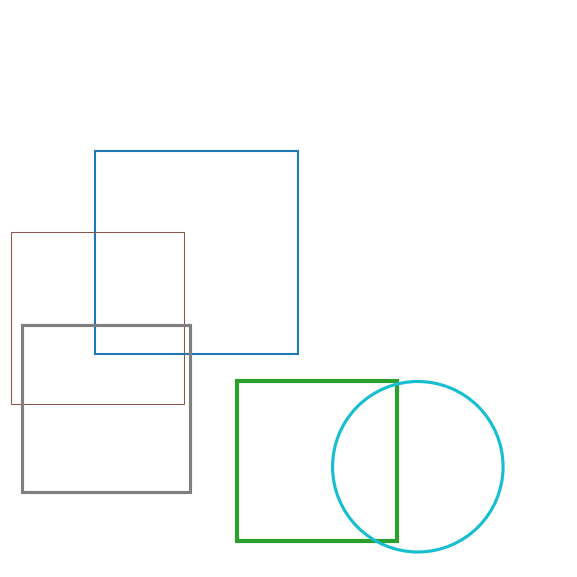[{"shape": "square", "thickness": 1, "radius": 0.88, "center": [0.34, 0.562]}, {"shape": "square", "thickness": 2, "radius": 0.69, "center": [0.548, 0.201]}, {"shape": "square", "thickness": 0.5, "radius": 0.75, "center": [0.168, 0.449]}, {"shape": "square", "thickness": 1.5, "radius": 0.72, "center": [0.184, 0.292]}, {"shape": "circle", "thickness": 1.5, "radius": 0.74, "center": [0.723, 0.191]}]